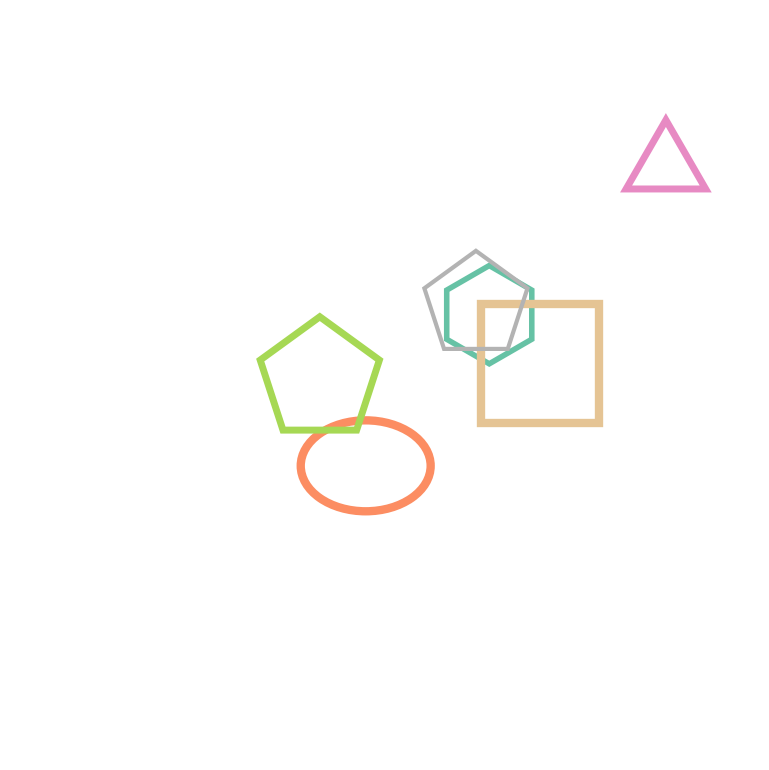[{"shape": "hexagon", "thickness": 2, "radius": 0.32, "center": [0.635, 0.591]}, {"shape": "oval", "thickness": 3, "radius": 0.42, "center": [0.475, 0.395]}, {"shape": "triangle", "thickness": 2.5, "radius": 0.3, "center": [0.865, 0.784]}, {"shape": "pentagon", "thickness": 2.5, "radius": 0.41, "center": [0.415, 0.507]}, {"shape": "square", "thickness": 3, "radius": 0.38, "center": [0.701, 0.528]}, {"shape": "pentagon", "thickness": 1.5, "radius": 0.35, "center": [0.618, 0.604]}]